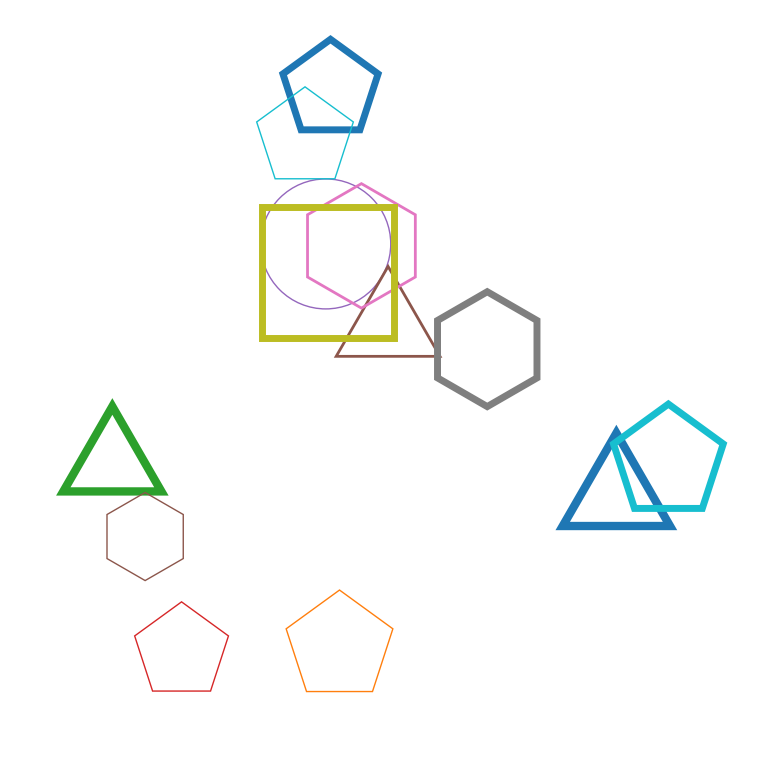[{"shape": "pentagon", "thickness": 2.5, "radius": 0.32, "center": [0.429, 0.884]}, {"shape": "triangle", "thickness": 3, "radius": 0.4, "center": [0.8, 0.357]}, {"shape": "pentagon", "thickness": 0.5, "radius": 0.36, "center": [0.441, 0.161]}, {"shape": "triangle", "thickness": 3, "radius": 0.37, "center": [0.146, 0.399]}, {"shape": "pentagon", "thickness": 0.5, "radius": 0.32, "center": [0.236, 0.154]}, {"shape": "circle", "thickness": 0.5, "radius": 0.42, "center": [0.423, 0.683]}, {"shape": "triangle", "thickness": 1, "radius": 0.39, "center": [0.504, 0.576]}, {"shape": "hexagon", "thickness": 0.5, "radius": 0.29, "center": [0.188, 0.303]}, {"shape": "hexagon", "thickness": 1, "radius": 0.4, "center": [0.469, 0.681]}, {"shape": "hexagon", "thickness": 2.5, "radius": 0.37, "center": [0.633, 0.547]}, {"shape": "square", "thickness": 2.5, "radius": 0.43, "center": [0.426, 0.646]}, {"shape": "pentagon", "thickness": 0.5, "radius": 0.33, "center": [0.396, 0.821]}, {"shape": "pentagon", "thickness": 2.5, "radius": 0.37, "center": [0.868, 0.4]}]